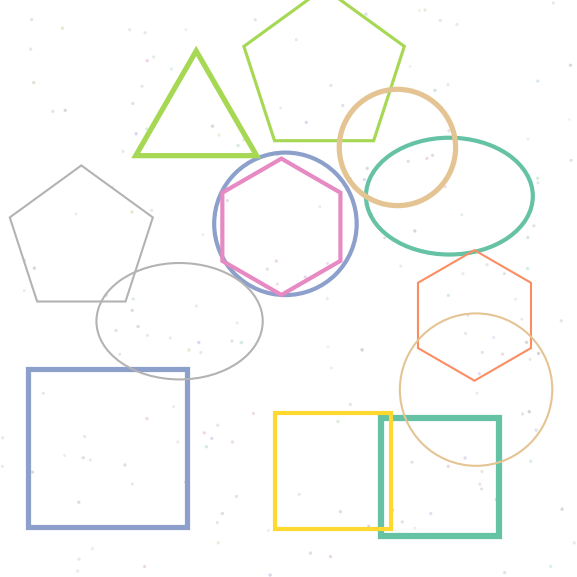[{"shape": "oval", "thickness": 2, "radius": 0.72, "center": [0.778, 0.66]}, {"shape": "square", "thickness": 3, "radius": 0.51, "center": [0.762, 0.173]}, {"shape": "hexagon", "thickness": 1, "radius": 0.56, "center": [0.822, 0.453]}, {"shape": "circle", "thickness": 2, "radius": 0.62, "center": [0.494, 0.612]}, {"shape": "square", "thickness": 2.5, "radius": 0.69, "center": [0.186, 0.224]}, {"shape": "hexagon", "thickness": 2, "radius": 0.59, "center": [0.487, 0.606]}, {"shape": "triangle", "thickness": 2.5, "radius": 0.6, "center": [0.34, 0.79]}, {"shape": "pentagon", "thickness": 1.5, "radius": 0.73, "center": [0.561, 0.874]}, {"shape": "square", "thickness": 2, "radius": 0.5, "center": [0.577, 0.183]}, {"shape": "circle", "thickness": 2.5, "radius": 0.5, "center": [0.688, 0.744]}, {"shape": "circle", "thickness": 1, "radius": 0.66, "center": [0.824, 0.324]}, {"shape": "oval", "thickness": 1, "radius": 0.72, "center": [0.311, 0.443]}, {"shape": "pentagon", "thickness": 1, "radius": 0.65, "center": [0.141, 0.582]}]